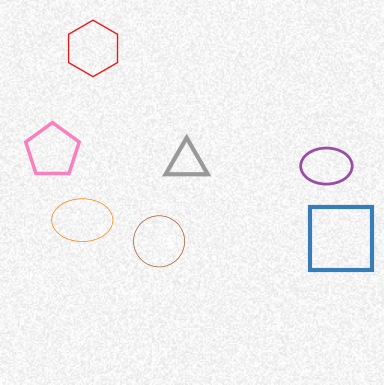[{"shape": "hexagon", "thickness": 1, "radius": 0.37, "center": [0.242, 0.874]}, {"shape": "square", "thickness": 3, "radius": 0.41, "center": [0.886, 0.381]}, {"shape": "oval", "thickness": 2, "radius": 0.33, "center": [0.848, 0.569]}, {"shape": "oval", "thickness": 0.5, "radius": 0.4, "center": [0.214, 0.428]}, {"shape": "circle", "thickness": 0.5, "radius": 0.33, "center": [0.413, 0.373]}, {"shape": "pentagon", "thickness": 2.5, "radius": 0.37, "center": [0.136, 0.609]}, {"shape": "triangle", "thickness": 3, "radius": 0.32, "center": [0.485, 0.579]}]